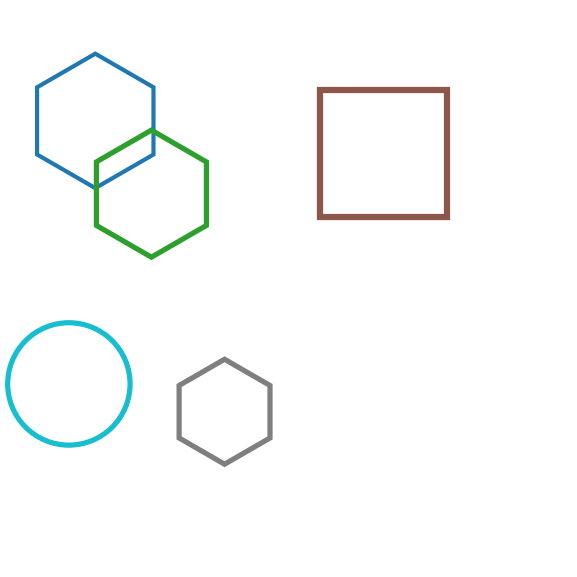[{"shape": "hexagon", "thickness": 2, "radius": 0.58, "center": [0.165, 0.79]}, {"shape": "hexagon", "thickness": 2.5, "radius": 0.55, "center": [0.262, 0.664]}, {"shape": "square", "thickness": 3, "radius": 0.55, "center": [0.664, 0.733]}, {"shape": "hexagon", "thickness": 2.5, "radius": 0.45, "center": [0.389, 0.286]}, {"shape": "circle", "thickness": 2.5, "radius": 0.53, "center": [0.119, 0.334]}]